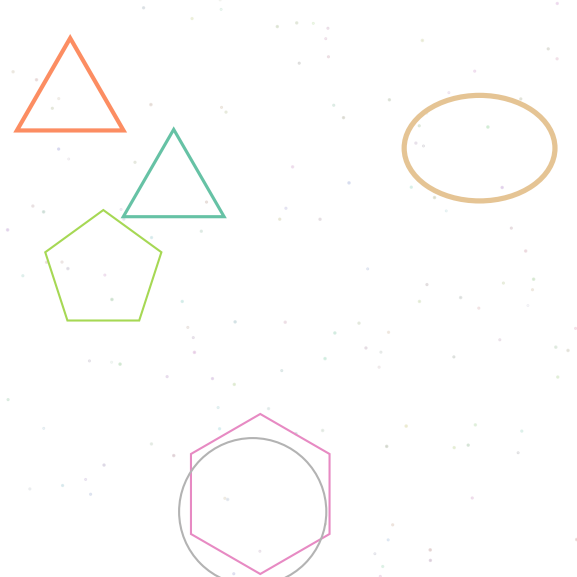[{"shape": "triangle", "thickness": 1.5, "radius": 0.5, "center": [0.301, 0.674]}, {"shape": "triangle", "thickness": 2, "radius": 0.53, "center": [0.122, 0.827]}, {"shape": "hexagon", "thickness": 1, "radius": 0.69, "center": [0.451, 0.144]}, {"shape": "pentagon", "thickness": 1, "radius": 0.53, "center": [0.179, 0.53]}, {"shape": "oval", "thickness": 2.5, "radius": 0.65, "center": [0.83, 0.743]}, {"shape": "circle", "thickness": 1, "radius": 0.64, "center": [0.438, 0.113]}]